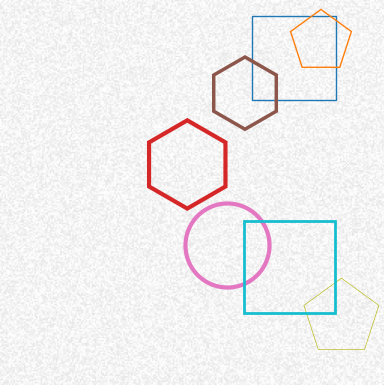[{"shape": "square", "thickness": 1, "radius": 0.55, "center": [0.763, 0.848]}, {"shape": "pentagon", "thickness": 1, "radius": 0.42, "center": [0.834, 0.892]}, {"shape": "hexagon", "thickness": 3, "radius": 0.57, "center": [0.486, 0.573]}, {"shape": "hexagon", "thickness": 2.5, "radius": 0.47, "center": [0.636, 0.758]}, {"shape": "circle", "thickness": 3, "radius": 0.55, "center": [0.591, 0.362]}, {"shape": "pentagon", "thickness": 0.5, "radius": 0.51, "center": [0.887, 0.175]}, {"shape": "square", "thickness": 2, "radius": 0.59, "center": [0.752, 0.306]}]